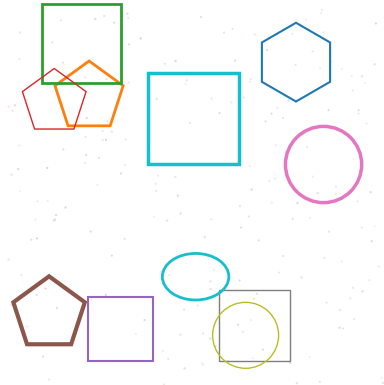[{"shape": "hexagon", "thickness": 1.5, "radius": 0.51, "center": [0.769, 0.839]}, {"shape": "pentagon", "thickness": 2, "radius": 0.47, "center": [0.231, 0.749]}, {"shape": "square", "thickness": 2, "radius": 0.51, "center": [0.212, 0.886]}, {"shape": "pentagon", "thickness": 1, "radius": 0.43, "center": [0.141, 0.735]}, {"shape": "square", "thickness": 1.5, "radius": 0.42, "center": [0.313, 0.145]}, {"shape": "pentagon", "thickness": 3, "radius": 0.49, "center": [0.127, 0.185]}, {"shape": "circle", "thickness": 2.5, "radius": 0.5, "center": [0.84, 0.573]}, {"shape": "square", "thickness": 1, "radius": 0.46, "center": [0.661, 0.155]}, {"shape": "circle", "thickness": 1, "radius": 0.43, "center": [0.638, 0.129]}, {"shape": "square", "thickness": 2.5, "radius": 0.59, "center": [0.503, 0.692]}, {"shape": "oval", "thickness": 2, "radius": 0.43, "center": [0.508, 0.281]}]